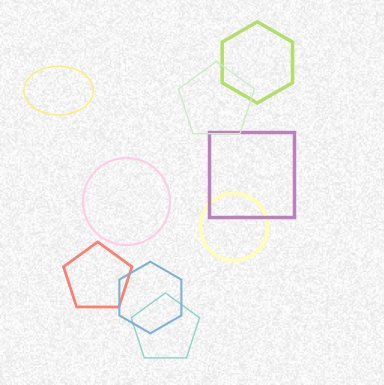[{"shape": "pentagon", "thickness": 1, "radius": 0.47, "center": [0.43, 0.146]}, {"shape": "circle", "thickness": 2.5, "radius": 0.44, "center": [0.608, 0.41]}, {"shape": "pentagon", "thickness": 2, "radius": 0.47, "center": [0.254, 0.278]}, {"shape": "hexagon", "thickness": 1.5, "radius": 0.47, "center": [0.391, 0.227]}, {"shape": "hexagon", "thickness": 2.5, "radius": 0.53, "center": [0.668, 0.838]}, {"shape": "circle", "thickness": 1.5, "radius": 0.57, "center": [0.329, 0.476]}, {"shape": "square", "thickness": 2.5, "radius": 0.55, "center": [0.653, 0.547]}, {"shape": "pentagon", "thickness": 1, "radius": 0.52, "center": [0.562, 0.737]}, {"shape": "oval", "thickness": 1, "radius": 0.45, "center": [0.152, 0.765]}]